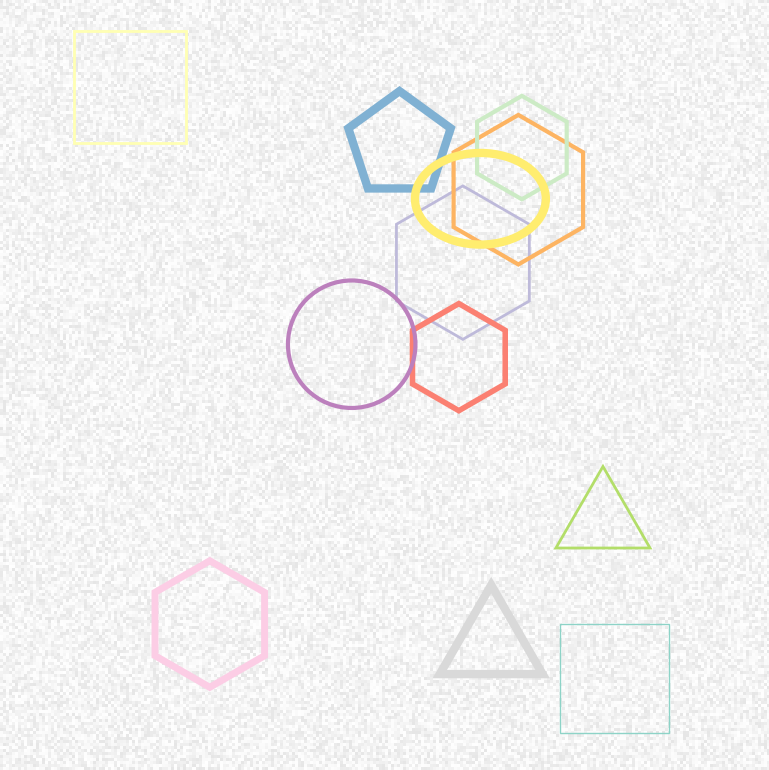[{"shape": "square", "thickness": 0.5, "radius": 0.35, "center": [0.798, 0.119]}, {"shape": "square", "thickness": 1, "radius": 0.36, "center": [0.169, 0.887]}, {"shape": "hexagon", "thickness": 1, "radius": 0.5, "center": [0.601, 0.659]}, {"shape": "hexagon", "thickness": 2, "radius": 0.35, "center": [0.596, 0.536]}, {"shape": "pentagon", "thickness": 3, "radius": 0.35, "center": [0.519, 0.812]}, {"shape": "hexagon", "thickness": 1.5, "radius": 0.49, "center": [0.673, 0.754]}, {"shape": "triangle", "thickness": 1, "radius": 0.35, "center": [0.783, 0.324]}, {"shape": "hexagon", "thickness": 2.5, "radius": 0.41, "center": [0.272, 0.19]}, {"shape": "triangle", "thickness": 3, "radius": 0.39, "center": [0.638, 0.163]}, {"shape": "circle", "thickness": 1.5, "radius": 0.41, "center": [0.457, 0.553]}, {"shape": "hexagon", "thickness": 1.5, "radius": 0.34, "center": [0.678, 0.808]}, {"shape": "oval", "thickness": 3, "radius": 0.42, "center": [0.624, 0.742]}]